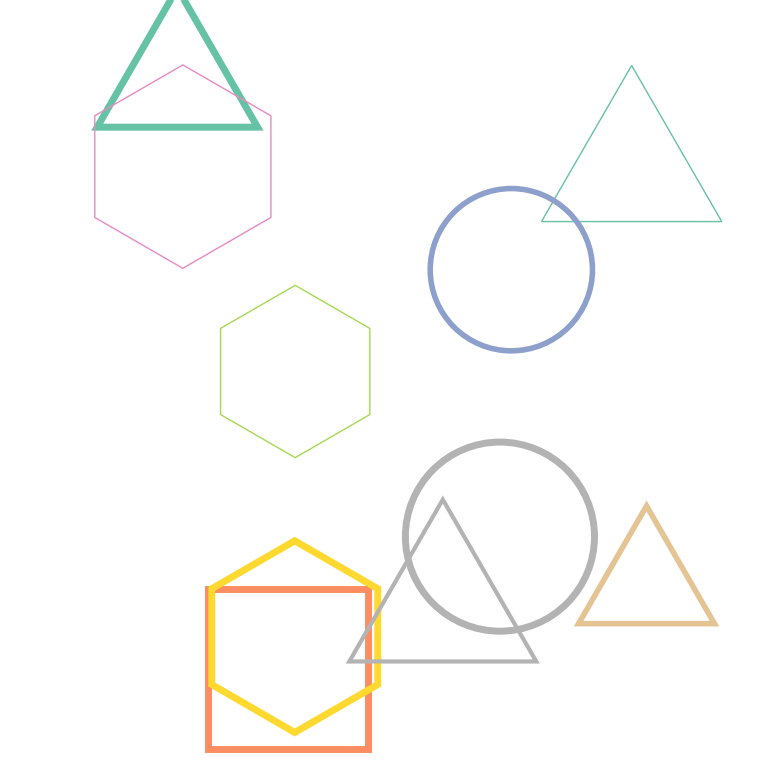[{"shape": "triangle", "thickness": 0.5, "radius": 0.68, "center": [0.82, 0.78]}, {"shape": "triangle", "thickness": 2.5, "radius": 0.6, "center": [0.23, 0.895]}, {"shape": "square", "thickness": 2.5, "radius": 0.52, "center": [0.374, 0.131]}, {"shape": "circle", "thickness": 2, "radius": 0.53, "center": [0.664, 0.65]}, {"shape": "hexagon", "thickness": 0.5, "radius": 0.66, "center": [0.237, 0.784]}, {"shape": "hexagon", "thickness": 0.5, "radius": 0.56, "center": [0.383, 0.518]}, {"shape": "hexagon", "thickness": 2.5, "radius": 0.62, "center": [0.383, 0.173]}, {"shape": "triangle", "thickness": 2, "radius": 0.51, "center": [0.84, 0.241]}, {"shape": "triangle", "thickness": 1.5, "radius": 0.7, "center": [0.575, 0.211]}, {"shape": "circle", "thickness": 2.5, "radius": 0.61, "center": [0.649, 0.303]}]